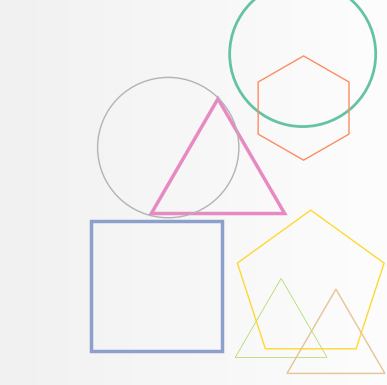[{"shape": "circle", "thickness": 2, "radius": 0.94, "center": [0.781, 0.86]}, {"shape": "hexagon", "thickness": 1, "radius": 0.68, "center": [0.783, 0.719]}, {"shape": "square", "thickness": 2.5, "radius": 0.85, "center": [0.404, 0.257]}, {"shape": "triangle", "thickness": 2.5, "radius": 0.99, "center": [0.563, 0.545]}, {"shape": "triangle", "thickness": 0.5, "radius": 0.68, "center": [0.726, 0.14]}, {"shape": "pentagon", "thickness": 1, "radius": 1.0, "center": [0.802, 0.255]}, {"shape": "triangle", "thickness": 1, "radius": 0.73, "center": [0.867, 0.103]}, {"shape": "circle", "thickness": 1, "radius": 0.91, "center": [0.434, 0.617]}]